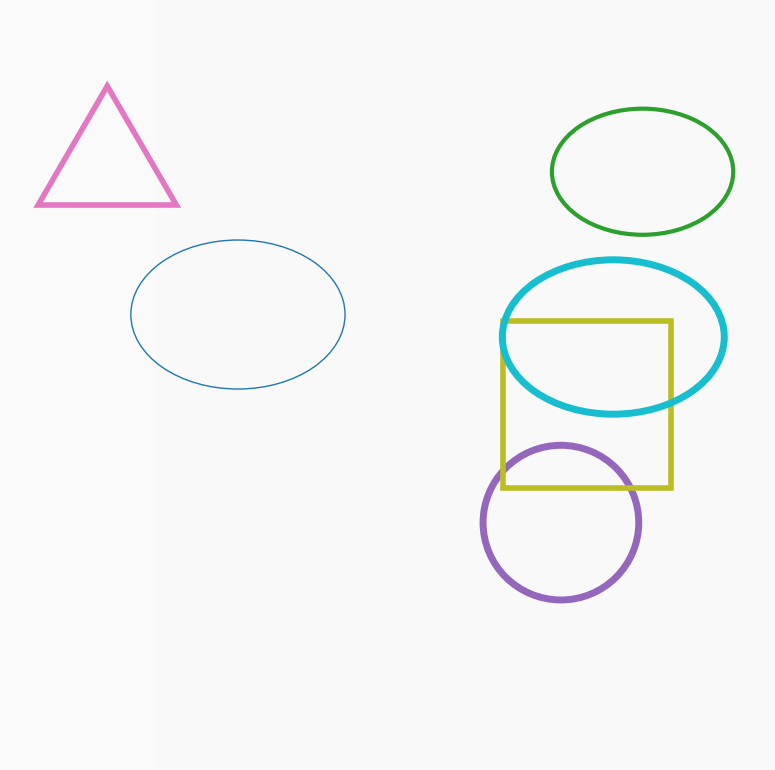[{"shape": "oval", "thickness": 0.5, "radius": 0.69, "center": [0.307, 0.592]}, {"shape": "oval", "thickness": 1.5, "radius": 0.58, "center": [0.829, 0.777]}, {"shape": "circle", "thickness": 2.5, "radius": 0.5, "center": [0.724, 0.321]}, {"shape": "triangle", "thickness": 2, "radius": 0.51, "center": [0.138, 0.785]}, {"shape": "square", "thickness": 2, "radius": 0.54, "center": [0.758, 0.474]}, {"shape": "oval", "thickness": 2.5, "radius": 0.72, "center": [0.791, 0.562]}]